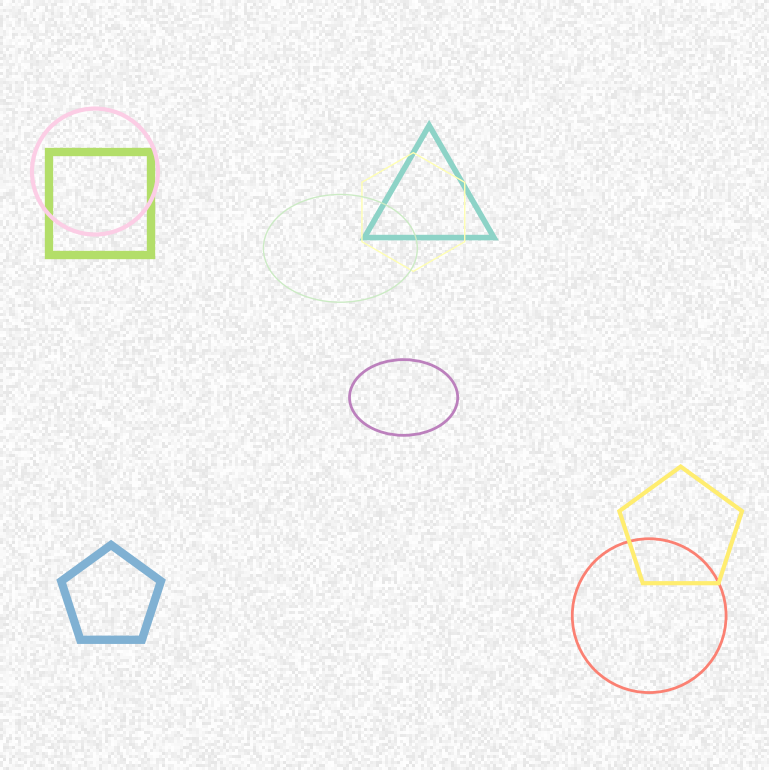[{"shape": "triangle", "thickness": 2, "radius": 0.49, "center": [0.557, 0.74]}, {"shape": "hexagon", "thickness": 0.5, "radius": 0.39, "center": [0.537, 0.725]}, {"shape": "circle", "thickness": 1, "radius": 0.5, "center": [0.843, 0.2]}, {"shape": "pentagon", "thickness": 3, "radius": 0.34, "center": [0.144, 0.224]}, {"shape": "square", "thickness": 3, "radius": 0.33, "center": [0.13, 0.736]}, {"shape": "circle", "thickness": 1.5, "radius": 0.41, "center": [0.123, 0.777]}, {"shape": "oval", "thickness": 1, "radius": 0.35, "center": [0.524, 0.484]}, {"shape": "oval", "thickness": 0.5, "radius": 0.5, "center": [0.442, 0.677]}, {"shape": "pentagon", "thickness": 1.5, "radius": 0.42, "center": [0.884, 0.31]}]